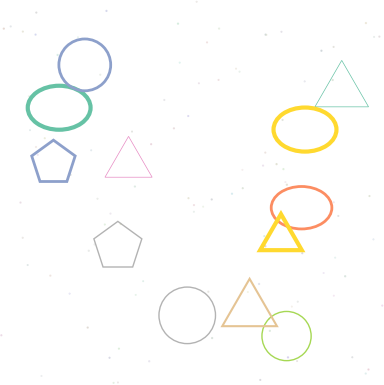[{"shape": "oval", "thickness": 3, "radius": 0.41, "center": [0.154, 0.72]}, {"shape": "triangle", "thickness": 0.5, "radius": 0.4, "center": [0.888, 0.763]}, {"shape": "oval", "thickness": 2, "radius": 0.39, "center": [0.783, 0.46]}, {"shape": "circle", "thickness": 2, "radius": 0.34, "center": [0.22, 0.831]}, {"shape": "pentagon", "thickness": 2, "radius": 0.3, "center": [0.139, 0.577]}, {"shape": "triangle", "thickness": 0.5, "radius": 0.35, "center": [0.334, 0.575]}, {"shape": "circle", "thickness": 1, "radius": 0.32, "center": [0.744, 0.127]}, {"shape": "oval", "thickness": 3, "radius": 0.41, "center": [0.792, 0.663]}, {"shape": "triangle", "thickness": 3, "radius": 0.31, "center": [0.73, 0.381]}, {"shape": "triangle", "thickness": 1.5, "radius": 0.41, "center": [0.648, 0.194]}, {"shape": "circle", "thickness": 1, "radius": 0.37, "center": [0.486, 0.181]}, {"shape": "pentagon", "thickness": 1, "radius": 0.33, "center": [0.306, 0.359]}]